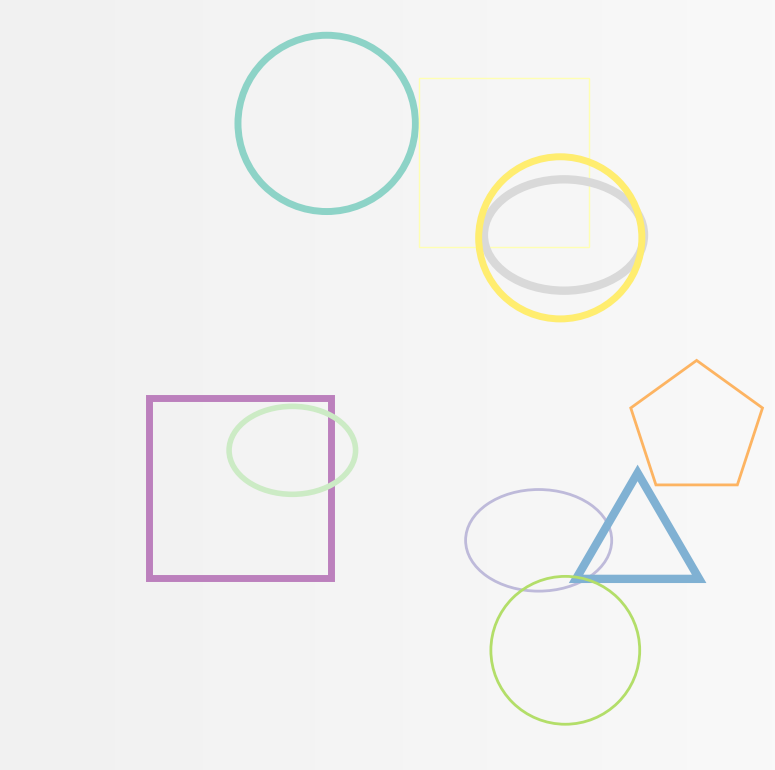[{"shape": "circle", "thickness": 2.5, "radius": 0.57, "center": [0.422, 0.84]}, {"shape": "square", "thickness": 0.5, "radius": 0.55, "center": [0.65, 0.789]}, {"shape": "oval", "thickness": 1, "radius": 0.47, "center": [0.695, 0.298]}, {"shape": "triangle", "thickness": 3, "radius": 0.46, "center": [0.823, 0.294]}, {"shape": "pentagon", "thickness": 1, "radius": 0.45, "center": [0.899, 0.443]}, {"shape": "circle", "thickness": 1, "radius": 0.48, "center": [0.729, 0.155]}, {"shape": "oval", "thickness": 3, "radius": 0.52, "center": [0.728, 0.695]}, {"shape": "square", "thickness": 2.5, "radius": 0.59, "center": [0.309, 0.366]}, {"shape": "oval", "thickness": 2, "radius": 0.41, "center": [0.377, 0.415]}, {"shape": "circle", "thickness": 2.5, "radius": 0.53, "center": [0.723, 0.691]}]